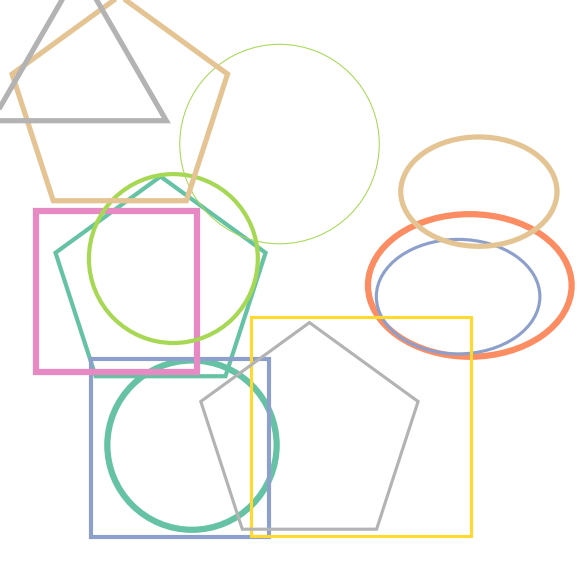[{"shape": "pentagon", "thickness": 2, "radius": 0.96, "center": [0.278, 0.502]}, {"shape": "circle", "thickness": 3, "radius": 0.73, "center": [0.332, 0.228]}, {"shape": "oval", "thickness": 3, "radius": 0.88, "center": [0.813, 0.505]}, {"shape": "square", "thickness": 2, "radius": 0.77, "center": [0.311, 0.223]}, {"shape": "oval", "thickness": 1.5, "radius": 0.71, "center": [0.793, 0.485]}, {"shape": "square", "thickness": 3, "radius": 0.7, "center": [0.202, 0.494]}, {"shape": "circle", "thickness": 2, "radius": 0.73, "center": [0.3, 0.551]}, {"shape": "circle", "thickness": 0.5, "radius": 0.86, "center": [0.484, 0.75]}, {"shape": "square", "thickness": 1.5, "radius": 0.95, "center": [0.625, 0.261]}, {"shape": "oval", "thickness": 2.5, "radius": 0.68, "center": [0.829, 0.667]}, {"shape": "pentagon", "thickness": 2.5, "radius": 0.98, "center": [0.208, 0.81]}, {"shape": "triangle", "thickness": 2.5, "radius": 0.87, "center": [0.137, 0.877]}, {"shape": "pentagon", "thickness": 1.5, "radius": 0.99, "center": [0.536, 0.243]}]